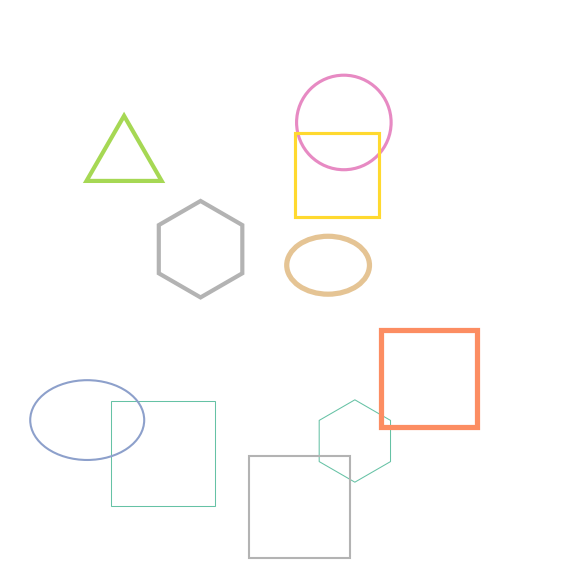[{"shape": "square", "thickness": 0.5, "radius": 0.45, "center": [0.282, 0.214]}, {"shape": "hexagon", "thickness": 0.5, "radius": 0.36, "center": [0.614, 0.236]}, {"shape": "square", "thickness": 2.5, "radius": 0.42, "center": [0.743, 0.344]}, {"shape": "oval", "thickness": 1, "radius": 0.49, "center": [0.151, 0.272]}, {"shape": "circle", "thickness": 1.5, "radius": 0.41, "center": [0.595, 0.787]}, {"shape": "triangle", "thickness": 2, "radius": 0.38, "center": [0.215, 0.723]}, {"shape": "square", "thickness": 1.5, "radius": 0.36, "center": [0.583, 0.696]}, {"shape": "oval", "thickness": 2.5, "radius": 0.36, "center": [0.568, 0.54]}, {"shape": "square", "thickness": 1, "radius": 0.44, "center": [0.519, 0.121]}, {"shape": "hexagon", "thickness": 2, "radius": 0.42, "center": [0.347, 0.568]}]